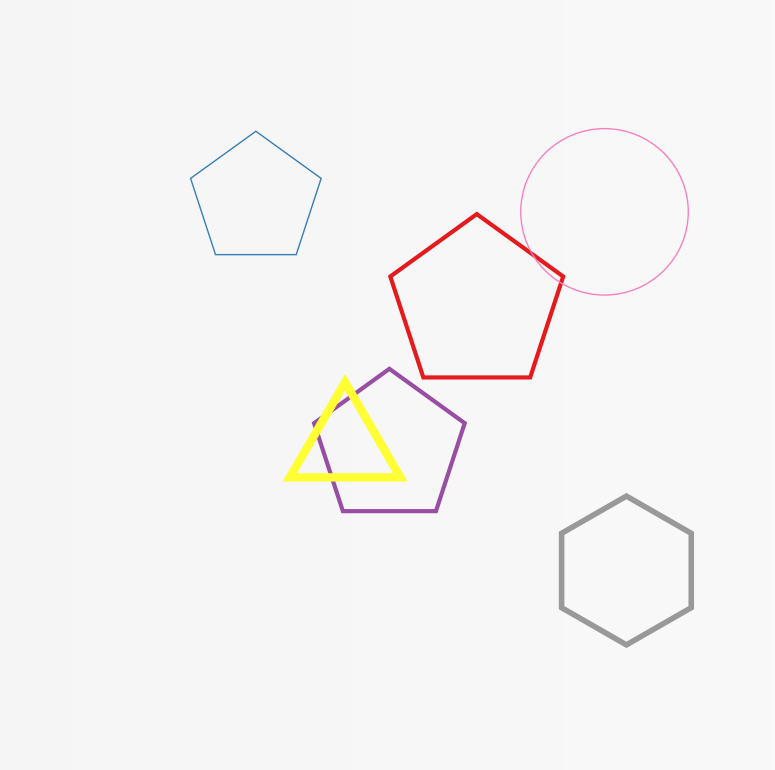[{"shape": "pentagon", "thickness": 1.5, "radius": 0.59, "center": [0.615, 0.605]}, {"shape": "pentagon", "thickness": 0.5, "radius": 0.44, "center": [0.33, 0.741]}, {"shape": "pentagon", "thickness": 1.5, "radius": 0.51, "center": [0.502, 0.419]}, {"shape": "triangle", "thickness": 3, "radius": 0.41, "center": [0.445, 0.421]}, {"shape": "circle", "thickness": 0.5, "radius": 0.54, "center": [0.78, 0.725]}, {"shape": "hexagon", "thickness": 2, "radius": 0.48, "center": [0.808, 0.259]}]